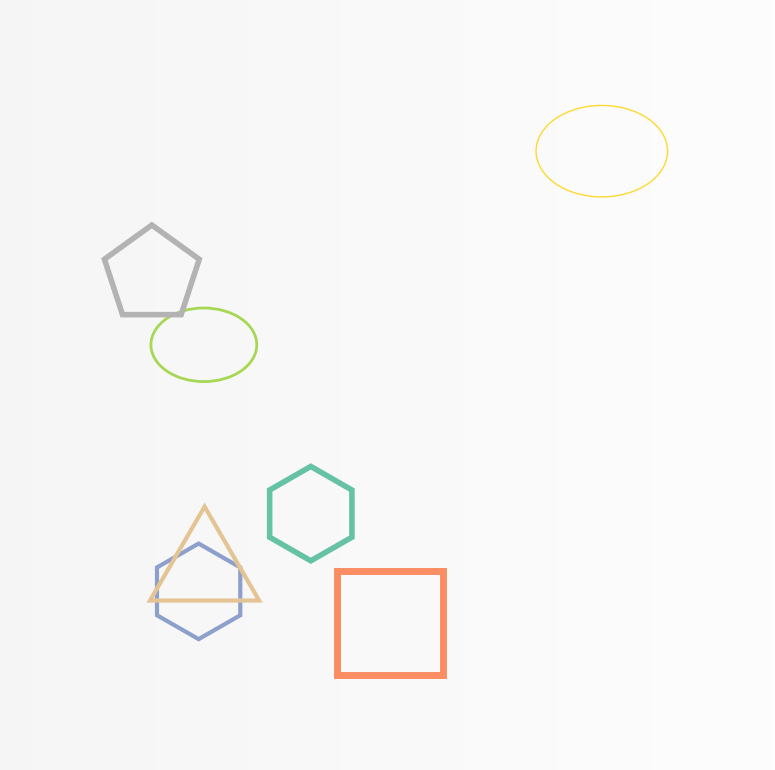[{"shape": "hexagon", "thickness": 2, "radius": 0.31, "center": [0.401, 0.333]}, {"shape": "square", "thickness": 2.5, "radius": 0.34, "center": [0.503, 0.191]}, {"shape": "hexagon", "thickness": 1.5, "radius": 0.31, "center": [0.256, 0.232]}, {"shape": "oval", "thickness": 1, "radius": 0.34, "center": [0.263, 0.552]}, {"shape": "oval", "thickness": 0.5, "radius": 0.42, "center": [0.777, 0.804]}, {"shape": "triangle", "thickness": 1.5, "radius": 0.41, "center": [0.264, 0.261]}, {"shape": "pentagon", "thickness": 2, "radius": 0.32, "center": [0.196, 0.643]}]